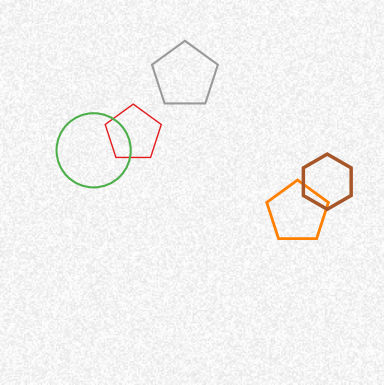[{"shape": "pentagon", "thickness": 1, "radius": 0.38, "center": [0.346, 0.653]}, {"shape": "circle", "thickness": 1.5, "radius": 0.48, "center": [0.243, 0.61]}, {"shape": "pentagon", "thickness": 2, "radius": 0.42, "center": [0.773, 0.448]}, {"shape": "hexagon", "thickness": 2.5, "radius": 0.36, "center": [0.85, 0.528]}, {"shape": "pentagon", "thickness": 1.5, "radius": 0.45, "center": [0.48, 0.804]}]